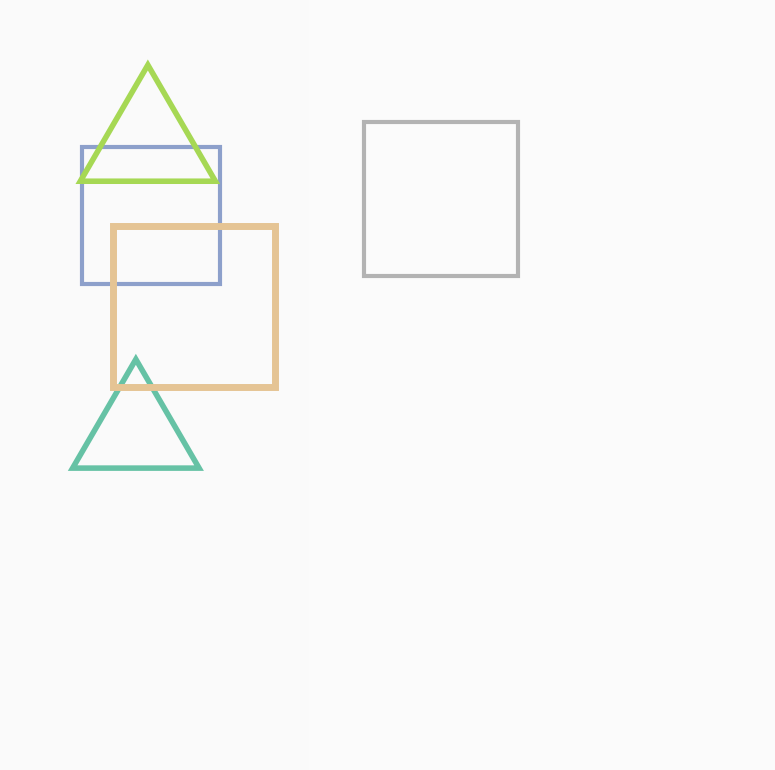[{"shape": "triangle", "thickness": 2, "radius": 0.47, "center": [0.175, 0.439]}, {"shape": "square", "thickness": 1.5, "radius": 0.45, "center": [0.195, 0.72]}, {"shape": "triangle", "thickness": 2, "radius": 0.5, "center": [0.191, 0.815]}, {"shape": "square", "thickness": 2.5, "radius": 0.52, "center": [0.25, 0.602]}, {"shape": "square", "thickness": 1.5, "radius": 0.5, "center": [0.569, 0.742]}]